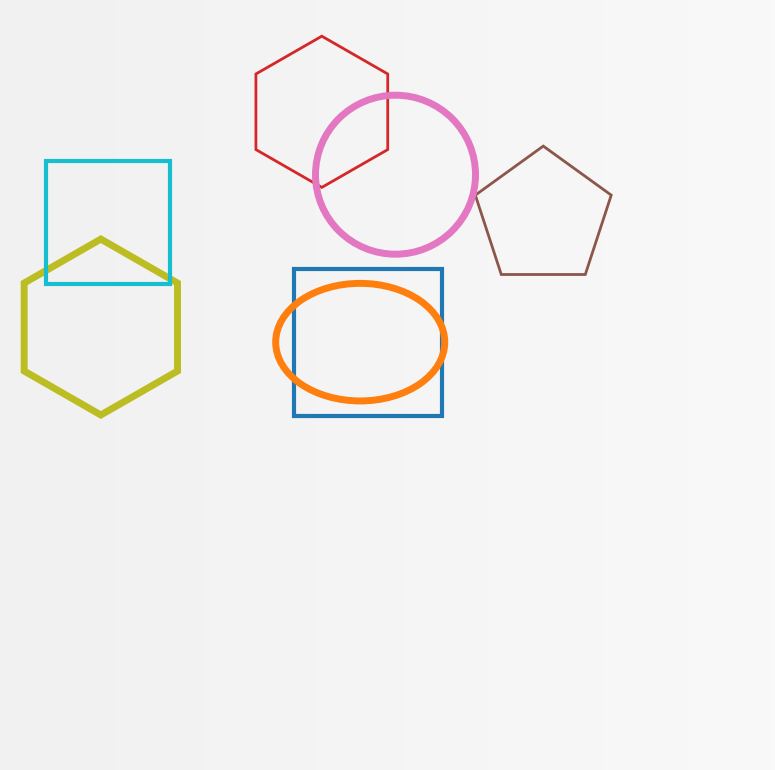[{"shape": "square", "thickness": 1.5, "radius": 0.48, "center": [0.474, 0.555]}, {"shape": "oval", "thickness": 2.5, "radius": 0.55, "center": [0.465, 0.556]}, {"shape": "hexagon", "thickness": 1, "radius": 0.49, "center": [0.415, 0.855]}, {"shape": "pentagon", "thickness": 1, "radius": 0.46, "center": [0.701, 0.718]}, {"shape": "circle", "thickness": 2.5, "radius": 0.52, "center": [0.51, 0.773]}, {"shape": "hexagon", "thickness": 2.5, "radius": 0.57, "center": [0.13, 0.575]}, {"shape": "square", "thickness": 1.5, "radius": 0.4, "center": [0.14, 0.711]}]